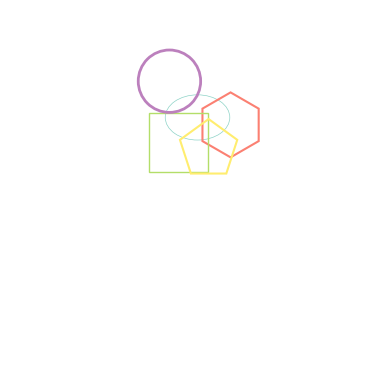[{"shape": "oval", "thickness": 0.5, "radius": 0.42, "center": [0.513, 0.695]}, {"shape": "hexagon", "thickness": 1.5, "radius": 0.42, "center": [0.599, 0.676]}, {"shape": "square", "thickness": 1, "radius": 0.38, "center": [0.464, 0.629]}, {"shape": "circle", "thickness": 2, "radius": 0.41, "center": [0.44, 0.789]}, {"shape": "pentagon", "thickness": 1.5, "radius": 0.39, "center": [0.542, 0.613]}]